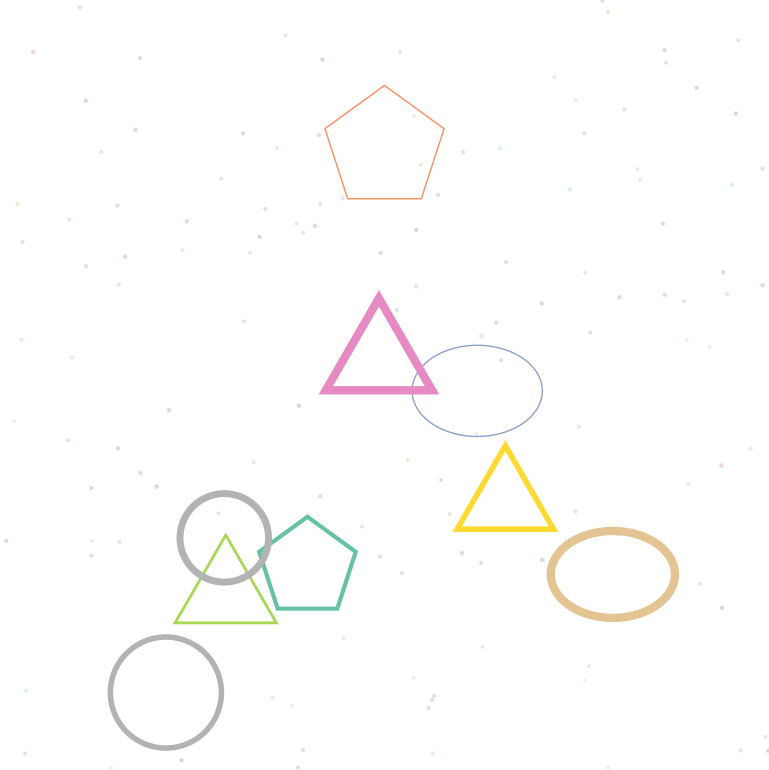[{"shape": "pentagon", "thickness": 1.5, "radius": 0.33, "center": [0.399, 0.263]}, {"shape": "pentagon", "thickness": 0.5, "radius": 0.41, "center": [0.499, 0.808]}, {"shape": "oval", "thickness": 0.5, "radius": 0.42, "center": [0.62, 0.492]}, {"shape": "triangle", "thickness": 3, "radius": 0.4, "center": [0.492, 0.533]}, {"shape": "triangle", "thickness": 1, "radius": 0.38, "center": [0.293, 0.229]}, {"shape": "triangle", "thickness": 2, "radius": 0.36, "center": [0.656, 0.349]}, {"shape": "oval", "thickness": 3, "radius": 0.4, "center": [0.796, 0.254]}, {"shape": "circle", "thickness": 2.5, "radius": 0.29, "center": [0.291, 0.301]}, {"shape": "circle", "thickness": 2, "radius": 0.36, "center": [0.215, 0.101]}]